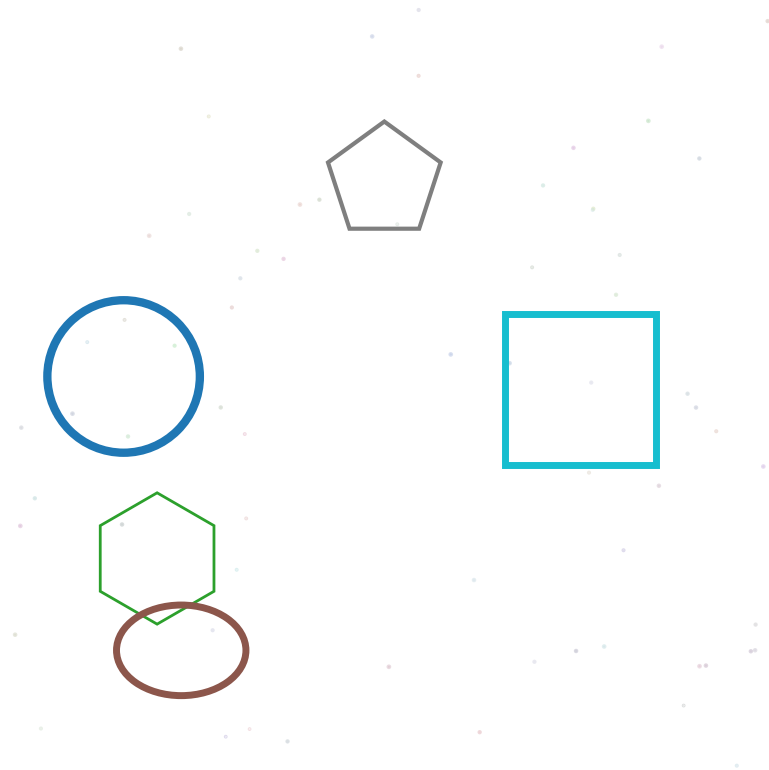[{"shape": "circle", "thickness": 3, "radius": 0.5, "center": [0.161, 0.511]}, {"shape": "hexagon", "thickness": 1, "radius": 0.43, "center": [0.204, 0.275]}, {"shape": "oval", "thickness": 2.5, "radius": 0.42, "center": [0.235, 0.155]}, {"shape": "pentagon", "thickness": 1.5, "radius": 0.38, "center": [0.499, 0.765]}, {"shape": "square", "thickness": 2.5, "radius": 0.49, "center": [0.754, 0.494]}]